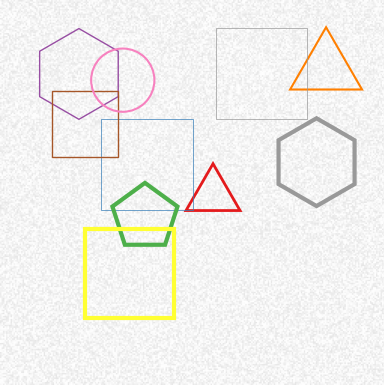[{"shape": "triangle", "thickness": 2, "radius": 0.41, "center": [0.553, 0.494]}, {"shape": "square", "thickness": 0.5, "radius": 0.6, "center": [0.382, 0.572]}, {"shape": "pentagon", "thickness": 3, "radius": 0.44, "center": [0.377, 0.436]}, {"shape": "hexagon", "thickness": 1, "radius": 0.59, "center": [0.205, 0.808]}, {"shape": "triangle", "thickness": 1.5, "radius": 0.54, "center": [0.847, 0.821]}, {"shape": "square", "thickness": 3, "radius": 0.58, "center": [0.336, 0.29]}, {"shape": "square", "thickness": 1, "radius": 0.43, "center": [0.22, 0.679]}, {"shape": "circle", "thickness": 1.5, "radius": 0.41, "center": [0.319, 0.792]}, {"shape": "hexagon", "thickness": 3, "radius": 0.57, "center": [0.822, 0.579]}, {"shape": "square", "thickness": 0.5, "radius": 0.59, "center": [0.68, 0.809]}]